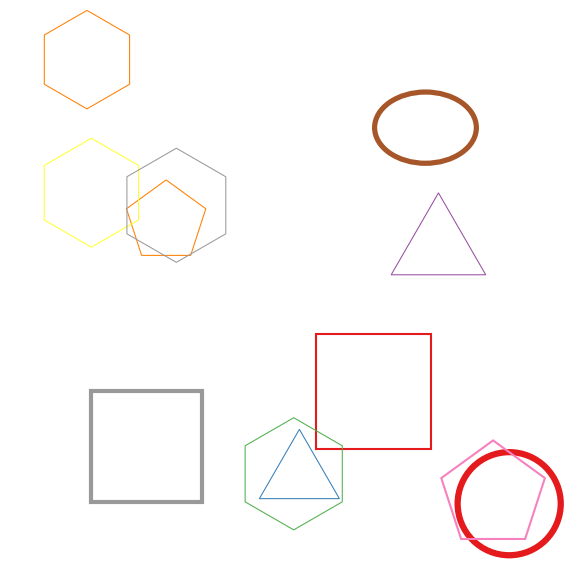[{"shape": "square", "thickness": 1, "radius": 0.5, "center": [0.647, 0.322]}, {"shape": "circle", "thickness": 3, "radius": 0.45, "center": [0.882, 0.127]}, {"shape": "triangle", "thickness": 0.5, "radius": 0.4, "center": [0.518, 0.176]}, {"shape": "hexagon", "thickness": 0.5, "radius": 0.49, "center": [0.509, 0.179]}, {"shape": "triangle", "thickness": 0.5, "radius": 0.47, "center": [0.759, 0.571]}, {"shape": "pentagon", "thickness": 0.5, "radius": 0.36, "center": [0.288, 0.615]}, {"shape": "hexagon", "thickness": 0.5, "radius": 0.43, "center": [0.151, 0.896]}, {"shape": "hexagon", "thickness": 0.5, "radius": 0.47, "center": [0.158, 0.665]}, {"shape": "oval", "thickness": 2.5, "radius": 0.44, "center": [0.737, 0.778]}, {"shape": "pentagon", "thickness": 1, "radius": 0.47, "center": [0.854, 0.142]}, {"shape": "square", "thickness": 2, "radius": 0.48, "center": [0.254, 0.226]}, {"shape": "hexagon", "thickness": 0.5, "radius": 0.49, "center": [0.305, 0.644]}]